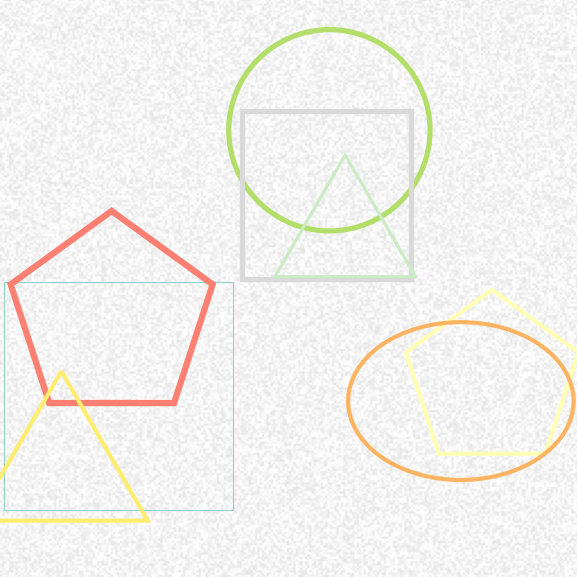[{"shape": "square", "thickness": 0.5, "radius": 0.99, "center": [0.205, 0.313]}, {"shape": "pentagon", "thickness": 2, "radius": 0.78, "center": [0.852, 0.34]}, {"shape": "pentagon", "thickness": 3, "radius": 0.92, "center": [0.193, 0.45]}, {"shape": "oval", "thickness": 2, "radius": 0.98, "center": [0.798, 0.305]}, {"shape": "circle", "thickness": 2.5, "radius": 0.87, "center": [0.57, 0.774]}, {"shape": "square", "thickness": 2.5, "radius": 0.73, "center": [0.565, 0.662]}, {"shape": "triangle", "thickness": 1.5, "radius": 0.7, "center": [0.598, 0.59]}, {"shape": "triangle", "thickness": 2, "radius": 0.86, "center": [0.106, 0.184]}]